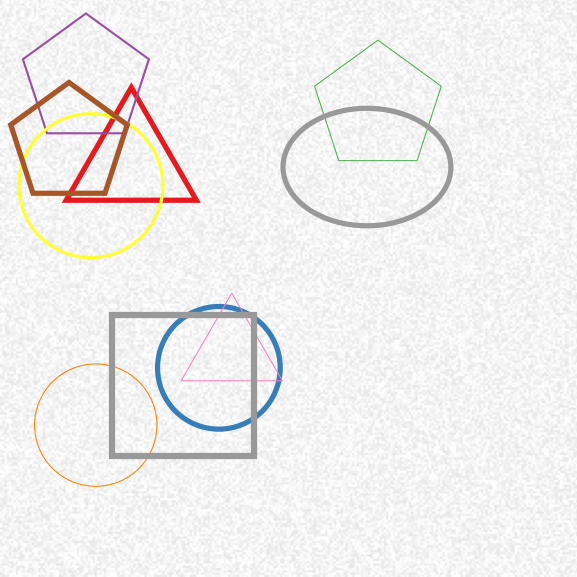[{"shape": "triangle", "thickness": 2.5, "radius": 0.65, "center": [0.227, 0.717]}, {"shape": "circle", "thickness": 2.5, "radius": 0.53, "center": [0.379, 0.362]}, {"shape": "pentagon", "thickness": 0.5, "radius": 0.58, "center": [0.654, 0.814]}, {"shape": "pentagon", "thickness": 1, "radius": 0.57, "center": [0.149, 0.861]}, {"shape": "circle", "thickness": 0.5, "radius": 0.53, "center": [0.166, 0.263]}, {"shape": "circle", "thickness": 1.5, "radius": 0.62, "center": [0.157, 0.678]}, {"shape": "pentagon", "thickness": 2.5, "radius": 0.53, "center": [0.119, 0.75]}, {"shape": "triangle", "thickness": 0.5, "radius": 0.51, "center": [0.401, 0.39]}, {"shape": "oval", "thickness": 2.5, "radius": 0.73, "center": [0.635, 0.71]}, {"shape": "square", "thickness": 3, "radius": 0.61, "center": [0.317, 0.332]}]